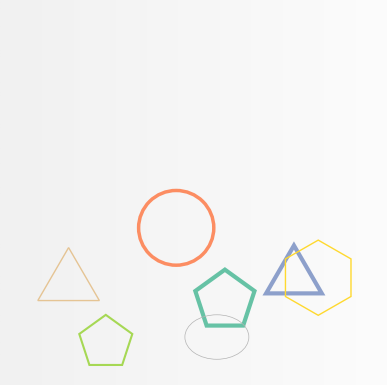[{"shape": "pentagon", "thickness": 3, "radius": 0.4, "center": [0.58, 0.219]}, {"shape": "circle", "thickness": 2.5, "radius": 0.49, "center": [0.455, 0.408]}, {"shape": "triangle", "thickness": 3, "radius": 0.41, "center": [0.759, 0.279]}, {"shape": "pentagon", "thickness": 1.5, "radius": 0.36, "center": [0.273, 0.11]}, {"shape": "hexagon", "thickness": 1, "radius": 0.49, "center": [0.821, 0.279]}, {"shape": "triangle", "thickness": 1, "radius": 0.46, "center": [0.177, 0.265]}, {"shape": "oval", "thickness": 0.5, "radius": 0.41, "center": [0.56, 0.125]}]